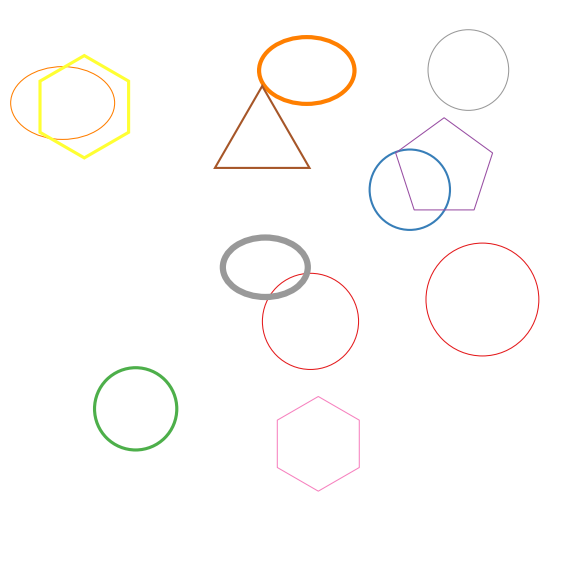[{"shape": "circle", "thickness": 0.5, "radius": 0.42, "center": [0.538, 0.443]}, {"shape": "circle", "thickness": 0.5, "radius": 0.49, "center": [0.835, 0.48]}, {"shape": "circle", "thickness": 1, "radius": 0.35, "center": [0.71, 0.671]}, {"shape": "circle", "thickness": 1.5, "radius": 0.36, "center": [0.235, 0.291]}, {"shape": "pentagon", "thickness": 0.5, "radius": 0.44, "center": [0.769, 0.707]}, {"shape": "oval", "thickness": 2, "radius": 0.41, "center": [0.531, 0.877]}, {"shape": "oval", "thickness": 0.5, "radius": 0.45, "center": [0.108, 0.821]}, {"shape": "hexagon", "thickness": 1.5, "radius": 0.44, "center": [0.146, 0.814]}, {"shape": "triangle", "thickness": 1, "radius": 0.47, "center": [0.454, 0.756]}, {"shape": "hexagon", "thickness": 0.5, "radius": 0.41, "center": [0.551, 0.231]}, {"shape": "oval", "thickness": 3, "radius": 0.37, "center": [0.459, 0.536]}, {"shape": "circle", "thickness": 0.5, "radius": 0.35, "center": [0.811, 0.878]}]